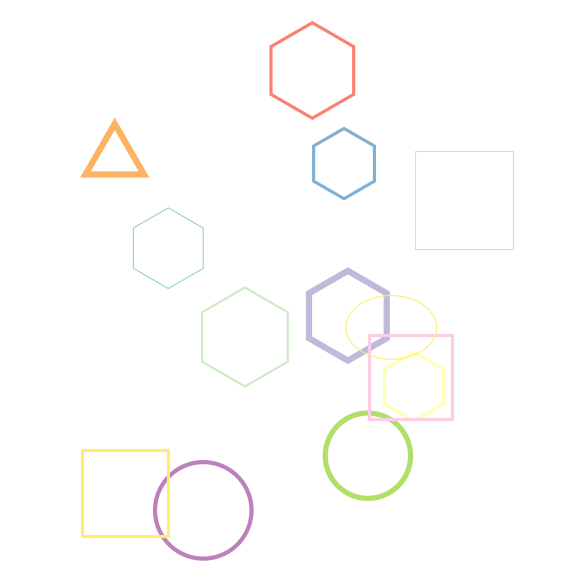[{"shape": "hexagon", "thickness": 0.5, "radius": 0.35, "center": [0.291, 0.569]}, {"shape": "hexagon", "thickness": 1.5, "radius": 0.3, "center": [0.717, 0.33]}, {"shape": "hexagon", "thickness": 3, "radius": 0.39, "center": [0.602, 0.452]}, {"shape": "hexagon", "thickness": 1.5, "radius": 0.41, "center": [0.541, 0.877]}, {"shape": "hexagon", "thickness": 1.5, "radius": 0.3, "center": [0.596, 0.716]}, {"shape": "triangle", "thickness": 3, "radius": 0.29, "center": [0.199, 0.726]}, {"shape": "circle", "thickness": 2.5, "radius": 0.37, "center": [0.637, 0.21]}, {"shape": "square", "thickness": 1.5, "radius": 0.36, "center": [0.711, 0.346]}, {"shape": "square", "thickness": 0.5, "radius": 0.42, "center": [0.804, 0.653]}, {"shape": "circle", "thickness": 2, "radius": 0.42, "center": [0.352, 0.115]}, {"shape": "hexagon", "thickness": 1, "radius": 0.43, "center": [0.424, 0.416]}, {"shape": "oval", "thickness": 0.5, "radius": 0.39, "center": [0.678, 0.432]}, {"shape": "square", "thickness": 1.5, "radius": 0.37, "center": [0.216, 0.145]}]